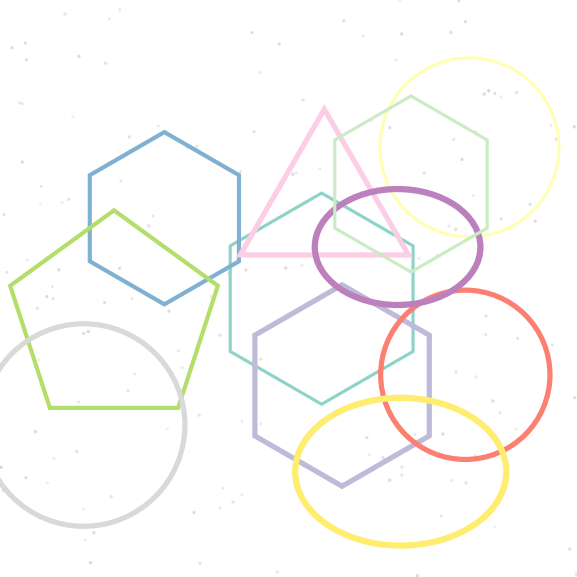[{"shape": "hexagon", "thickness": 1.5, "radius": 0.91, "center": [0.557, 0.482]}, {"shape": "circle", "thickness": 1.5, "radius": 0.78, "center": [0.813, 0.744]}, {"shape": "hexagon", "thickness": 2.5, "radius": 0.87, "center": [0.592, 0.332]}, {"shape": "circle", "thickness": 2.5, "radius": 0.73, "center": [0.806, 0.35]}, {"shape": "hexagon", "thickness": 2, "radius": 0.75, "center": [0.285, 0.621]}, {"shape": "pentagon", "thickness": 2, "radius": 0.95, "center": [0.197, 0.446]}, {"shape": "triangle", "thickness": 2.5, "radius": 0.84, "center": [0.562, 0.642]}, {"shape": "circle", "thickness": 2.5, "radius": 0.88, "center": [0.145, 0.263]}, {"shape": "oval", "thickness": 3, "radius": 0.72, "center": [0.688, 0.571]}, {"shape": "hexagon", "thickness": 1.5, "radius": 0.76, "center": [0.712, 0.68]}, {"shape": "oval", "thickness": 3, "radius": 0.91, "center": [0.694, 0.182]}]